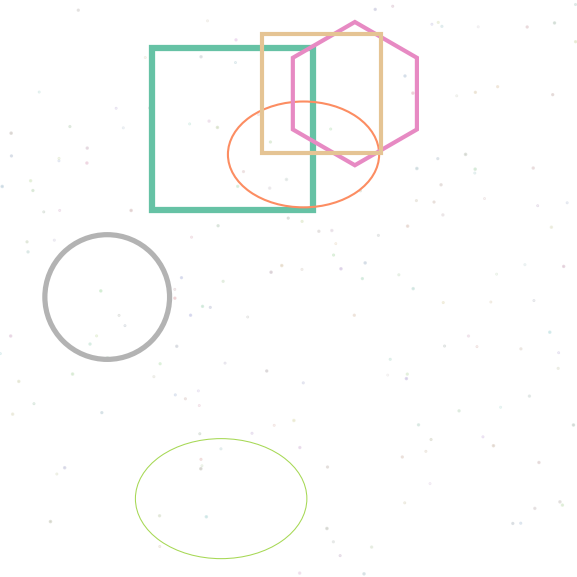[{"shape": "square", "thickness": 3, "radius": 0.7, "center": [0.403, 0.776]}, {"shape": "oval", "thickness": 1, "radius": 0.65, "center": [0.526, 0.732]}, {"shape": "hexagon", "thickness": 2, "radius": 0.62, "center": [0.615, 0.837]}, {"shape": "oval", "thickness": 0.5, "radius": 0.74, "center": [0.383, 0.136]}, {"shape": "square", "thickness": 2, "radius": 0.52, "center": [0.557, 0.838]}, {"shape": "circle", "thickness": 2.5, "radius": 0.54, "center": [0.186, 0.485]}]